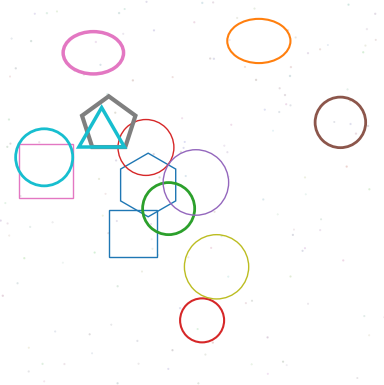[{"shape": "square", "thickness": 1, "radius": 0.31, "center": [0.346, 0.394]}, {"shape": "hexagon", "thickness": 1, "radius": 0.41, "center": [0.385, 0.52]}, {"shape": "oval", "thickness": 1.5, "radius": 0.41, "center": [0.672, 0.894]}, {"shape": "circle", "thickness": 2, "radius": 0.34, "center": [0.438, 0.458]}, {"shape": "circle", "thickness": 1, "radius": 0.36, "center": [0.379, 0.617]}, {"shape": "circle", "thickness": 1.5, "radius": 0.29, "center": [0.525, 0.168]}, {"shape": "circle", "thickness": 1, "radius": 0.43, "center": [0.509, 0.526]}, {"shape": "circle", "thickness": 2, "radius": 0.33, "center": [0.884, 0.682]}, {"shape": "oval", "thickness": 2.5, "radius": 0.39, "center": [0.242, 0.863]}, {"shape": "square", "thickness": 1, "radius": 0.35, "center": [0.12, 0.555]}, {"shape": "pentagon", "thickness": 3, "radius": 0.36, "center": [0.282, 0.677]}, {"shape": "circle", "thickness": 1, "radius": 0.42, "center": [0.562, 0.307]}, {"shape": "triangle", "thickness": 2.5, "radius": 0.34, "center": [0.264, 0.652]}, {"shape": "circle", "thickness": 2, "radius": 0.37, "center": [0.115, 0.591]}]